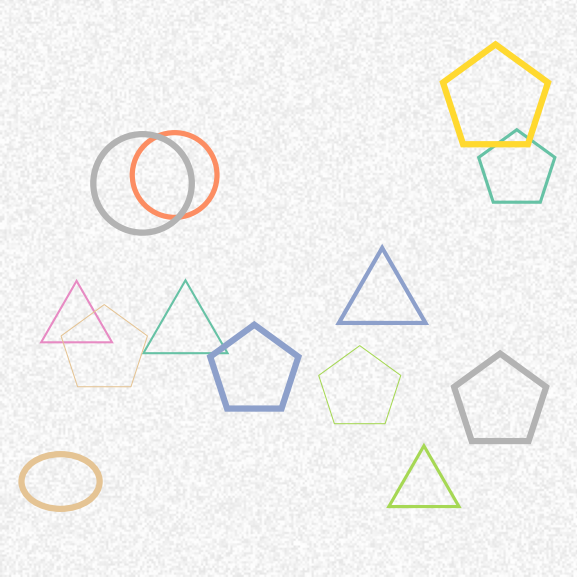[{"shape": "pentagon", "thickness": 1.5, "radius": 0.35, "center": [0.895, 0.705]}, {"shape": "triangle", "thickness": 1, "radius": 0.42, "center": [0.321, 0.43]}, {"shape": "circle", "thickness": 2.5, "radius": 0.37, "center": [0.302, 0.696]}, {"shape": "pentagon", "thickness": 3, "radius": 0.4, "center": [0.44, 0.357]}, {"shape": "triangle", "thickness": 2, "radius": 0.43, "center": [0.662, 0.483]}, {"shape": "triangle", "thickness": 1, "radius": 0.35, "center": [0.133, 0.442]}, {"shape": "pentagon", "thickness": 0.5, "radius": 0.37, "center": [0.623, 0.326]}, {"shape": "triangle", "thickness": 1.5, "radius": 0.35, "center": [0.734, 0.157]}, {"shape": "pentagon", "thickness": 3, "radius": 0.48, "center": [0.858, 0.827]}, {"shape": "oval", "thickness": 3, "radius": 0.34, "center": [0.105, 0.165]}, {"shape": "pentagon", "thickness": 0.5, "radius": 0.39, "center": [0.181, 0.393]}, {"shape": "pentagon", "thickness": 3, "radius": 0.42, "center": [0.866, 0.303]}, {"shape": "circle", "thickness": 3, "radius": 0.43, "center": [0.247, 0.682]}]